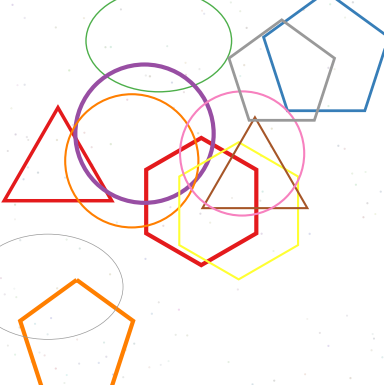[{"shape": "triangle", "thickness": 2.5, "radius": 0.81, "center": [0.151, 0.559]}, {"shape": "hexagon", "thickness": 3, "radius": 0.83, "center": [0.523, 0.477]}, {"shape": "pentagon", "thickness": 2, "radius": 0.85, "center": [0.847, 0.851]}, {"shape": "oval", "thickness": 1, "radius": 0.95, "center": [0.412, 0.894]}, {"shape": "circle", "thickness": 3, "radius": 0.9, "center": [0.375, 0.653]}, {"shape": "circle", "thickness": 1.5, "radius": 0.86, "center": [0.342, 0.582]}, {"shape": "pentagon", "thickness": 3, "radius": 0.77, "center": [0.199, 0.119]}, {"shape": "hexagon", "thickness": 1.5, "radius": 0.89, "center": [0.62, 0.452]}, {"shape": "triangle", "thickness": 1.5, "radius": 0.79, "center": [0.662, 0.538]}, {"shape": "circle", "thickness": 1.5, "radius": 0.81, "center": [0.629, 0.601]}, {"shape": "oval", "thickness": 0.5, "radius": 0.98, "center": [0.124, 0.255]}, {"shape": "pentagon", "thickness": 2, "radius": 0.72, "center": [0.732, 0.804]}]